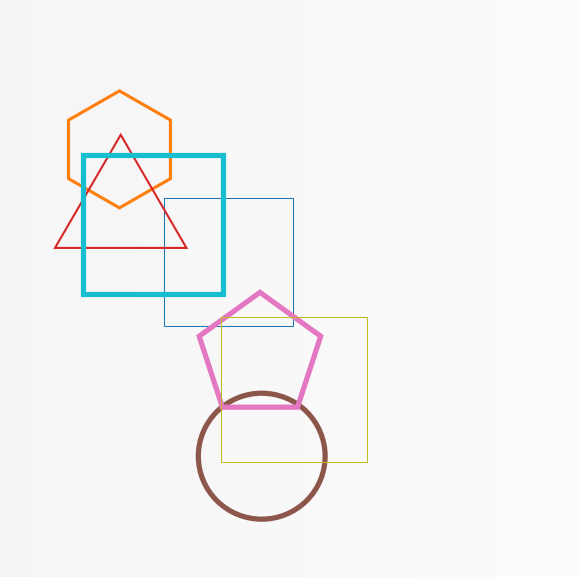[{"shape": "square", "thickness": 0.5, "radius": 0.55, "center": [0.393, 0.546]}, {"shape": "hexagon", "thickness": 1.5, "radius": 0.51, "center": [0.206, 0.74]}, {"shape": "triangle", "thickness": 1, "radius": 0.65, "center": [0.208, 0.635]}, {"shape": "circle", "thickness": 2.5, "radius": 0.55, "center": [0.45, 0.209]}, {"shape": "pentagon", "thickness": 2.5, "radius": 0.55, "center": [0.447, 0.383]}, {"shape": "square", "thickness": 0.5, "radius": 0.63, "center": [0.505, 0.325]}, {"shape": "square", "thickness": 2.5, "radius": 0.6, "center": [0.263, 0.61]}]